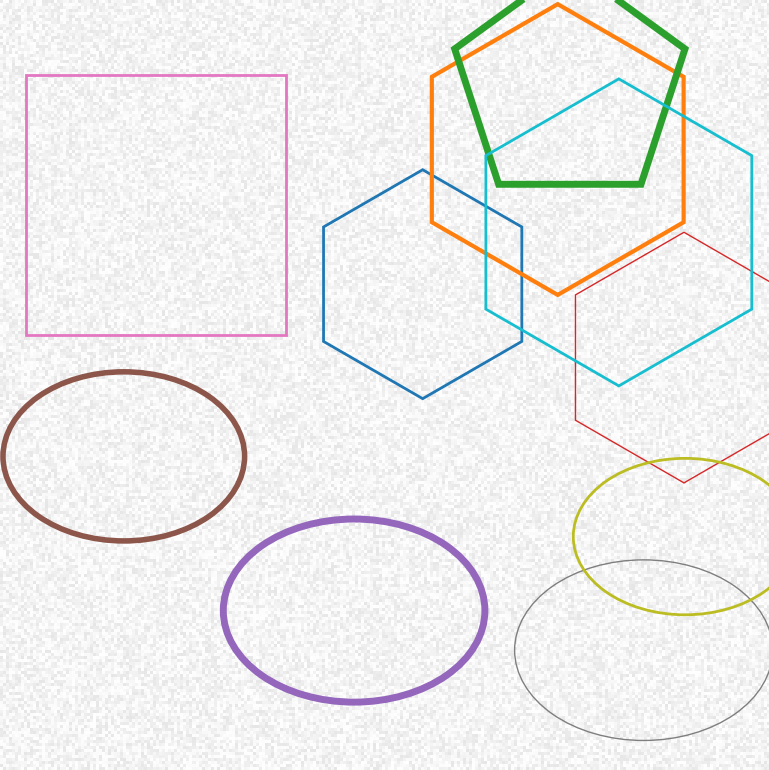[{"shape": "hexagon", "thickness": 1, "radius": 0.74, "center": [0.549, 0.631]}, {"shape": "hexagon", "thickness": 1.5, "radius": 0.94, "center": [0.724, 0.806]}, {"shape": "pentagon", "thickness": 2.5, "radius": 0.79, "center": [0.74, 0.888]}, {"shape": "hexagon", "thickness": 0.5, "radius": 0.81, "center": [0.888, 0.536]}, {"shape": "oval", "thickness": 2.5, "radius": 0.85, "center": [0.46, 0.207]}, {"shape": "oval", "thickness": 2, "radius": 0.78, "center": [0.161, 0.407]}, {"shape": "square", "thickness": 1, "radius": 0.84, "center": [0.203, 0.734]}, {"shape": "oval", "thickness": 0.5, "radius": 0.84, "center": [0.836, 0.156]}, {"shape": "oval", "thickness": 1, "radius": 0.73, "center": [0.89, 0.303]}, {"shape": "hexagon", "thickness": 1, "radius": 1.0, "center": [0.804, 0.698]}]